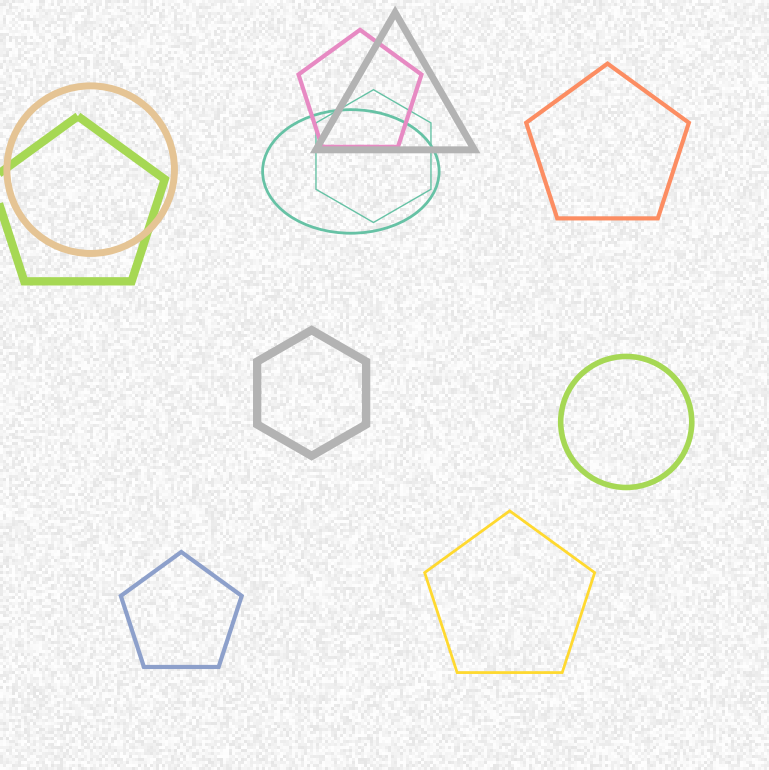[{"shape": "hexagon", "thickness": 0.5, "radius": 0.43, "center": [0.485, 0.797]}, {"shape": "oval", "thickness": 1, "radius": 0.57, "center": [0.456, 0.777]}, {"shape": "pentagon", "thickness": 1.5, "radius": 0.56, "center": [0.789, 0.806]}, {"shape": "pentagon", "thickness": 1.5, "radius": 0.41, "center": [0.235, 0.201]}, {"shape": "pentagon", "thickness": 1.5, "radius": 0.42, "center": [0.468, 0.877]}, {"shape": "circle", "thickness": 2, "radius": 0.43, "center": [0.813, 0.452]}, {"shape": "pentagon", "thickness": 3, "radius": 0.59, "center": [0.101, 0.731]}, {"shape": "pentagon", "thickness": 1, "radius": 0.58, "center": [0.662, 0.22]}, {"shape": "circle", "thickness": 2.5, "radius": 0.54, "center": [0.118, 0.78]}, {"shape": "hexagon", "thickness": 3, "radius": 0.41, "center": [0.405, 0.49]}, {"shape": "triangle", "thickness": 2.5, "radius": 0.59, "center": [0.513, 0.865]}]